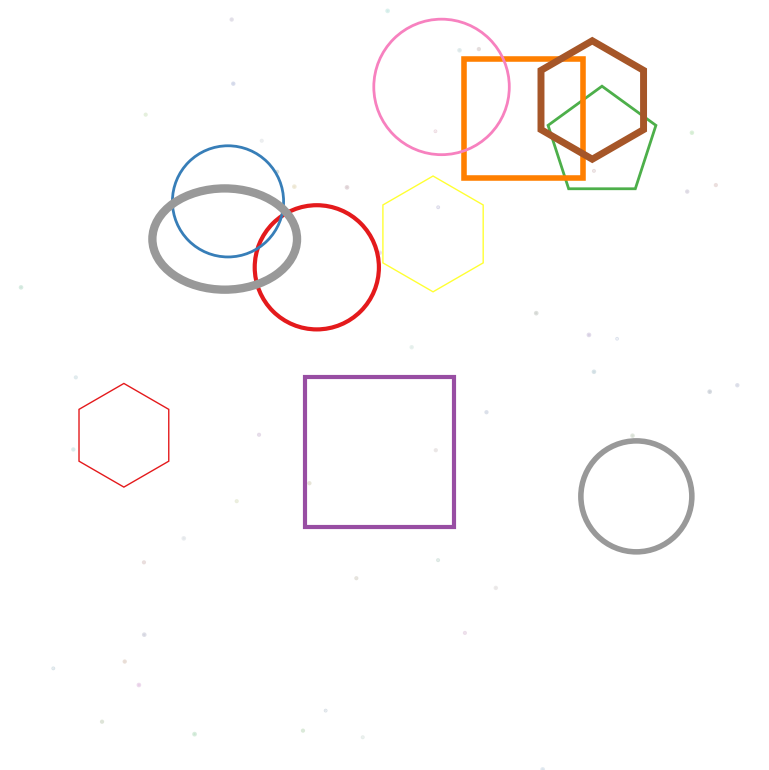[{"shape": "circle", "thickness": 1.5, "radius": 0.4, "center": [0.411, 0.653]}, {"shape": "hexagon", "thickness": 0.5, "radius": 0.34, "center": [0.161, 0.435]}, {"shape": "circle", "thickness": 1, "radius": 0.36, "center": [0.296, 0.738]}, {"shape": "pentagon", "thickness": 1, "radius": 0.37, "center": [0.782, 0.814]}, {"shape": "square", "thickness": 1.5, "radius": 0.49, "center": [0.493, 0.413]}, {"shape": "square", "thickness": 2, "radius": 0.39, "center": [0.68, 0.847]}, {"shape": "hexagon", "thickness": 0.5, "radius": 0.38, "center": [0.562, 0.696]}, {"shape": "hexagon", "thickness": 2.5, "radius": 0.38, "center": [0.769, 0.87]}, {"shape": "circle", "thickness": 1, "radius": 0.44, "center": [0.573, 0.887]}, {"shape": "circle", "thickness": 2, "radius": 0.36, "center": [0.826, 0.355]}, {"shape": "oval", "thickness": 3, "radius": 0.47, "center": [0.292, 0.69]}]